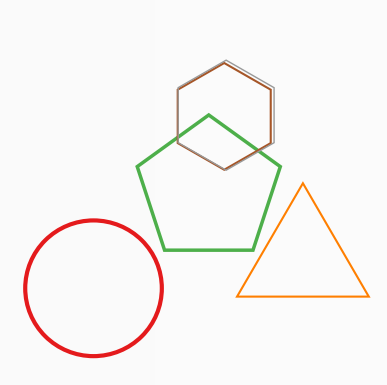[{"shape": "circle", "thickness": 3, "radius": 0.88, "center": [0.241, 0.251]}, {"shape": "pentagon", "thickness": 2.5, "radius": 0.97, "center": [0.539, 0.507]}, {"shape": "triangle", "thickness": 1.5, "radius": 0.98, "center": [0.782, 0.328]}, {"shape": "hexagon", "thickness": 1.5, "radius": 0.69, "center": [0.579, 0.698]}, {"shape": "hexagon", "thickness": 1, "radius": 0.71, "center": [0.584, 0.701]}]